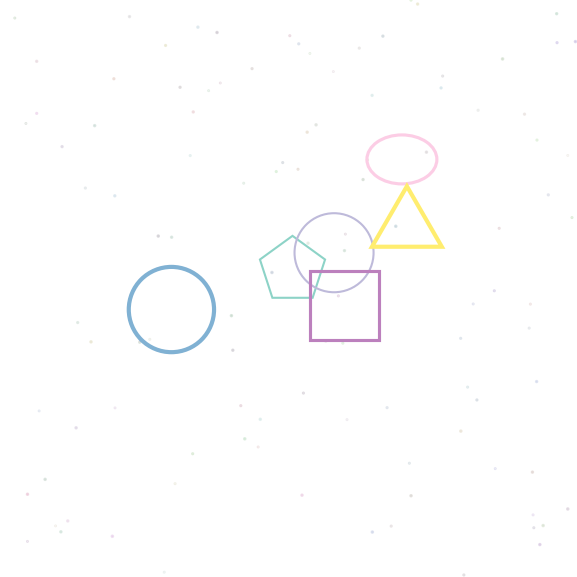[{"shape": "pentagon", "thickness": 1, "radius": 0.3, "center": [0.506, 0.531]}, {"shape": "circle", "thickness": 1, "radius": 0.34, "center": [0.578, 0.562]}, {"shape": "circle", "thickness": 2, "radius": 0.37, "center": [0.297, 0.463]}, {"shape": "oval", "thickness": 1.5, "radius": 0.3, "center": [0.696, 0.723]}, {"shape": "square", "thickness": 1.5, "radius": 0.3, "center": [0.597, 0.47]}, {"shape": "triangle", "thickness": 2, "radius": 0.35, "center": [0.705, 0.607]}]